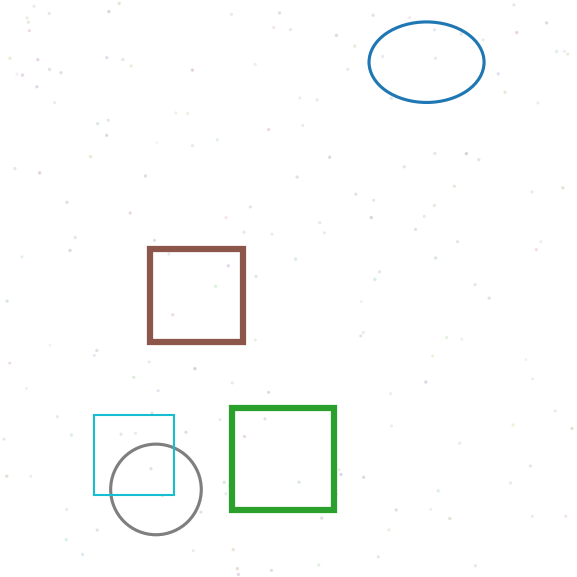[{"shape": "oval", "thickness": 1.5, "radius": 0.5, "center": [0.739, 0.891]}, {"shape": "square", "thickness": 3, "radius": 0.44, "center": [0.49, 0.204]}, {"shape": "square", "thickness": 3, "radius": 0.4, "center": [0.34, 0.487]}, {"shape": "circle", "thickness": 1.5, "radius": 0.39, "center": [0.27, 0.152]}, {"shape": "square", "thickness": 1, "radius": 0.35, "center": [0.232, 0.212]}]